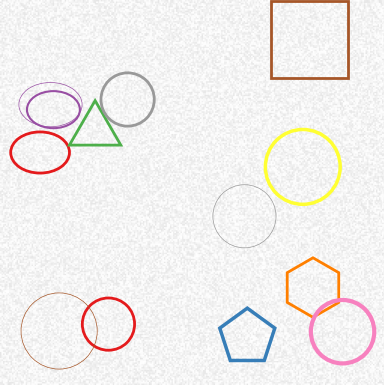[{"shape": "circle", "thickness": 2, "radius": 0.34, "center": [0.282, 0.158]}, {"shape": "oval", "thickness": 2, "radius": 0.38, "center": [0.104, 0.604]}, {"shape": "pentagon", "thickness": 2.5, "radius": 0.38, "center": [0.642, 0.124]}, {"shape": "triangle", "thickness": 2, "radius": 0.39, "center": [0.247, 0.662]}, {"shape": "oval", "thickness": 1.5, "radius": 0.34, "center": [0.139, 0.715]}, {"shape": "oval", "thickness": 0.5, "radius": 0.41, "center": [0.131, 0.728]}, {"shape": "hexagon", "thickness": 2, "radius": 0.39, "center": [0.813, 0.253]}, {"shape": "circle", "thickness": 2.5, "radius": 0.49, "center": [0.786, 0.566]}, {"shape": "circle", "thickness": 0.5, "radius": 0.49, "center": [0.154, 0.14]}, {"shape": "square", "thickness": 2, "radius": 0.5, "center": [0.805, 0.898]}, {"shape": "circle", "thickness": 3, "radius": 0.41, "center": [0.89, 0.138]}, {"shape": "circle", "thickness": 2, "radius": 0.35, "center": [0.331, 0.742]}, {"shape": "circle", "thickness": 0.5, "radius": 0.41, "center": [0.635, 0.438]}]